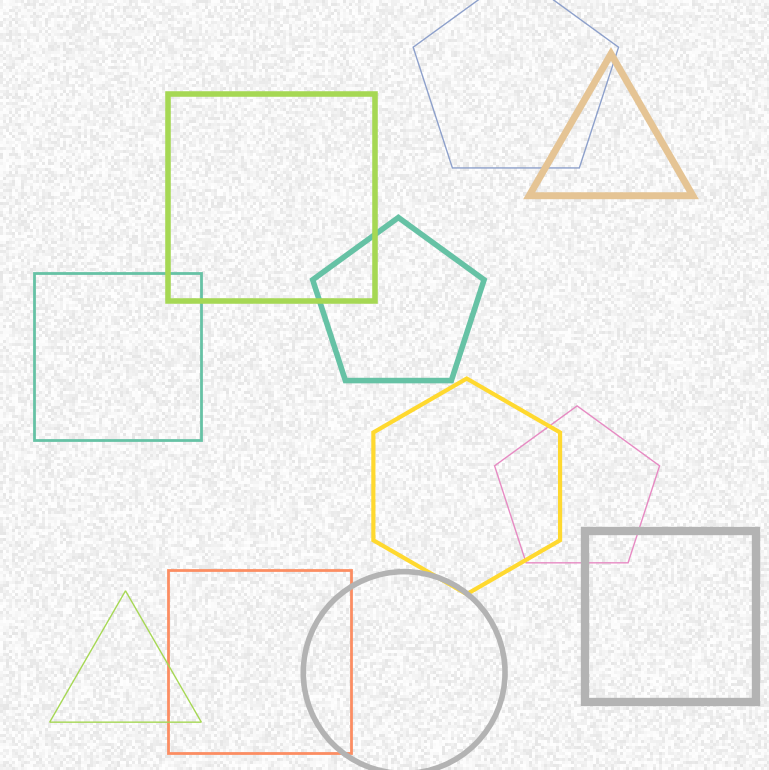[{"shape": "square", "thickness": 1, "radius": 0.54, "center": [0.153, 0.537]}, {"shape": "pentagon", "thickness": 2, "radius": 0.59, "center": [0.517, 0.6]}, {"shape": "square", "thickness": 1, "radius": 0.6, "center": [0.337, 0.141]}, {"shape": "pentagon", "thickness": 0.5, "radius": 0.7, "center": [0.67, 0.895]}, {"shape": "pentagon", "thickness": 0.5, "radius": 0.56, "center": [0.749, 0.36]}, {"shape": "triangle", "thickness": 0.5, "radius": 0.57, "center": [0.163, 0.119]}, {"shape": "square", "thickness": 2, "radius": 0.67, "center": [0.353, 0.743]}, {"shape": "hexagon", "thickness": 1.5, "radius": 0.7, "center": [0.606, 0.368]}, {"shape": "triangle", "thickness": 2.5, "radius": 0.61, "center": [0.794, 0.807]}, {"shape": "circle", "thickness": 2, "radius": 0.66, "center": [0.525, 0.127]}, {"shape": "square", "thickness": 3, "radius": 0.56, "center": [0.871, 0.199]}]